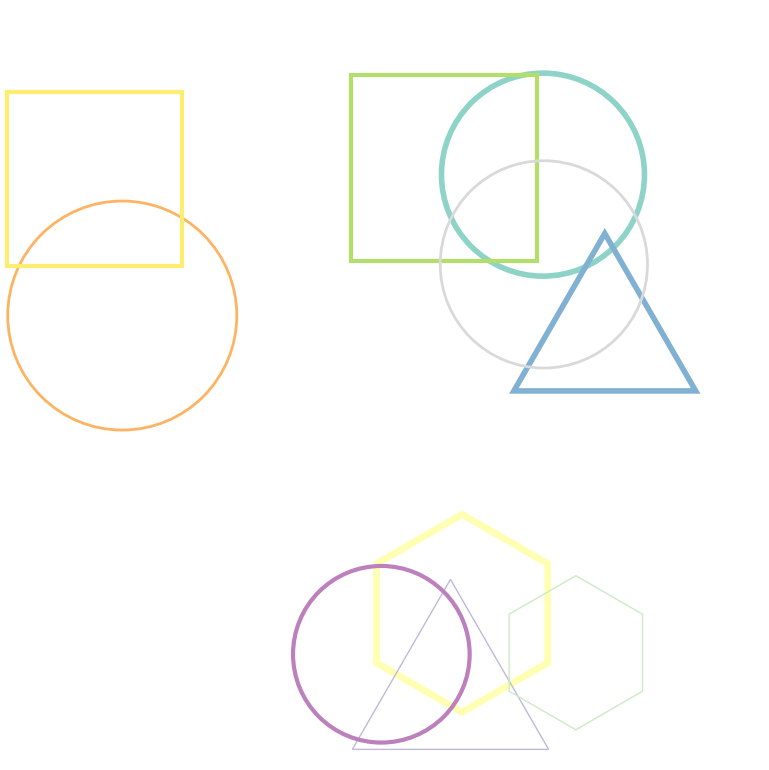[{"shape": "circle", "thickness": 2, "radius": 0.66, "center": [0.705, 0.773]}, {"shape": "hexagon", "thickness": 2.5, "radius": 0.64, "center": [0.6, 0.204]}, {"shape": "triangle", "thickness": 0.5, "radius": 0.74, "center": [0.585, 0.1]}, {"shape": "triangle", "thickness": 2, "radius": 0.68, "center": [0.785, 0.56]}, {"shape": "circle", "thickness": 1, "radius": 0.74, "center": [0.159, 0.59]}, {"shape": "square", "thickness": 1.5, "radius": 0.6, "center": [0.576, 0.782]}, {"shape": "circle", "thickness": 1, "radius": 0.67, "center": [0.706, 0.657]}, {"shape": "circle", "thickness": 1.5, "radius": 0.57, "center": [0.495, 0.15]}, {"shape": "hexagon", "thickness": 0.5, "radius": 0.5, "center": [0.748, 0.152]}, {"shape": "square", "thickness": 1.5, "radius": 0.57, "center": [0.123, 0.768]}]